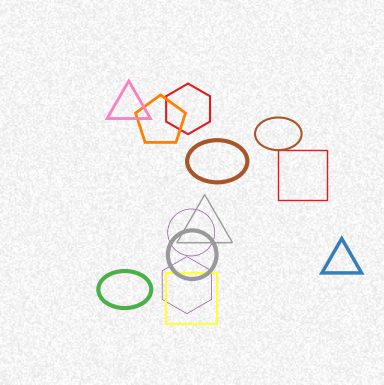[{"shape": "square", "thickness": 1, "radius": 0.32, "center": [0.785, 0.546]}, {"shape": "hexagon", "thickness": 1.5, "radius": 0.33, "center": [0.489, 0.717]}, {"shape": "triangle", "thickness": 2.5, "radius": 0.3, "center": [0.888, 0.321]}, {"shape": "oval", "thickness": 3, "radius": 0.34, "center": [0.324, 0.248]}, {"shape": "hexagon", "thickness": 0.5, "radius": 0.37, "center": [0.485, 0.259]}, {"shape": "circle", "thickness": 0.5, "radius": 0.31, "center": [0.497, 0.396]}, {"shape": "pentagon", "thickness": 2, "radius": 0.34, "center": [0.417, 0.685]}, {"shape": "square", "thickness": 1.5, "radius": 0.33, "center": [0.498, 0.225]}, {"shape": "oval", "thickness": 3, "radius": 0.39, "center": [0.564, 0.581]}, {"shape": "oval", "thickness": 1.5, "radius": 0.3, "center": [0.723, 0.652]}, {"shape": "triangle", "thickness": 2, "radius": 0.33, "center": [0.334, 0.725]}, {"shape": "circle", "thickness": 3, "radius": 0.32, "center": [0.499, 0.338]}, {"shape": "triangle", "thickness": 1, "radius": 0.42, "center": [0.532, 0.411]}]